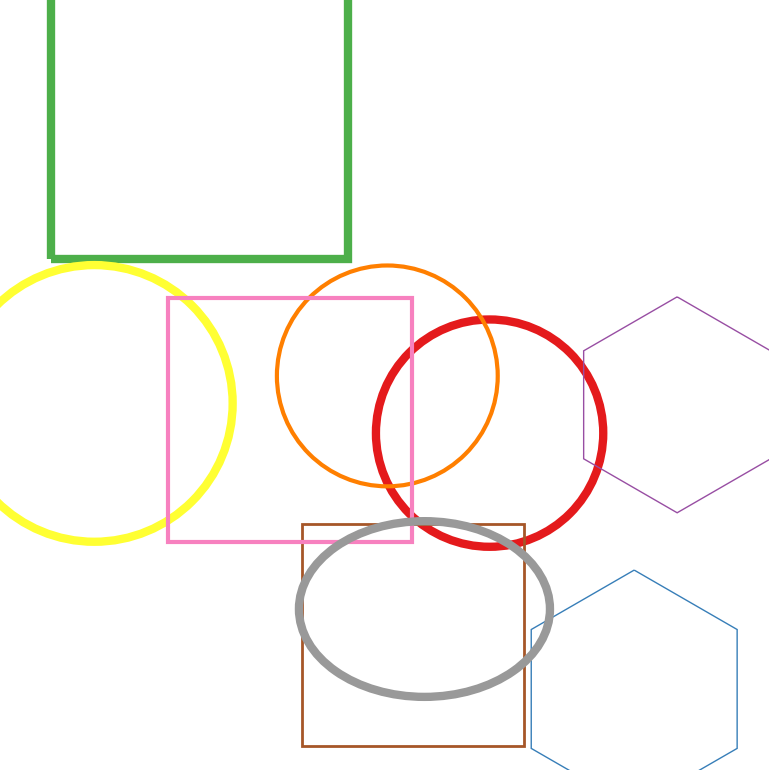[{"shape": "circle", "thickness": 3, "radius": 0.74, "center": [0.636, 0.437]}, {"shape": "hexagon", "thickness": 0.5, "radius": 0.77, "center": [0.824, 0.105]}, {"shape": "square", "thickness": 3, "radius": 0.96, "center": [0.259, 0.857]}, {"shape": "hexagon", "thickness": 0.5, "radius": 0.7, "center": [0.879, 0.474]}, {"shape": "circle", "thickness": 1.5, "radius": 0.72, "center": [0.503, 0.512]}, {"shape": "circle", "thickness": 3, "radius": 0.9, "center": [0.122, 0.476]}, {"shape": "square", "thickness": 1, "radius": 0.72, "center": [0.537, 0.175]}, {"shape": "square", "thickness": 1.5, "radius": 0.79, "center": [0.376, 0.454]}, {"shape": "oval", "thickness": 3, "radius": 0.82, "center": [0.551, 0.209]}]